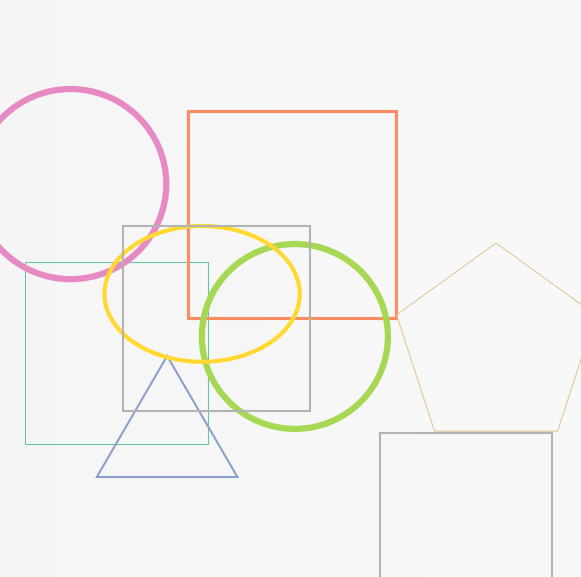[{"shape": "square", "thickness": 0.5, "radius": 0.79, "center": [0.201, 0.389]}, {"shape": "square", "thickness": 1.5, "radius": 0.9, "center": [0.502, 0.627]}, {"shape": "triangle", "thickness": 1, "radius": 0.7, "center": [0.288, 0.243]}, {"shape": "circle", "thickness": 3, "radius": 0.82, "center": [0.121, 0.68]}, {"shape": "circle", "thickness": 3, "radius": 0.8, "center": [0.507, 0.417]}, {"shape": "oval", "thickness": 2, "radius": 0.84, "center": [0.348, 0.49]}, {"shape": "pentagon", "thickness": 0.5, "radius": 0.9, "center": [0.853, 0.398]}, {"shape": "square", "thickness": 1, "radius": 0.74, "center": [0.801, 0.102]}, {"shape": "square", "thickness": 1, "radius": 0.8, "center": [0.373, 0.447]}]